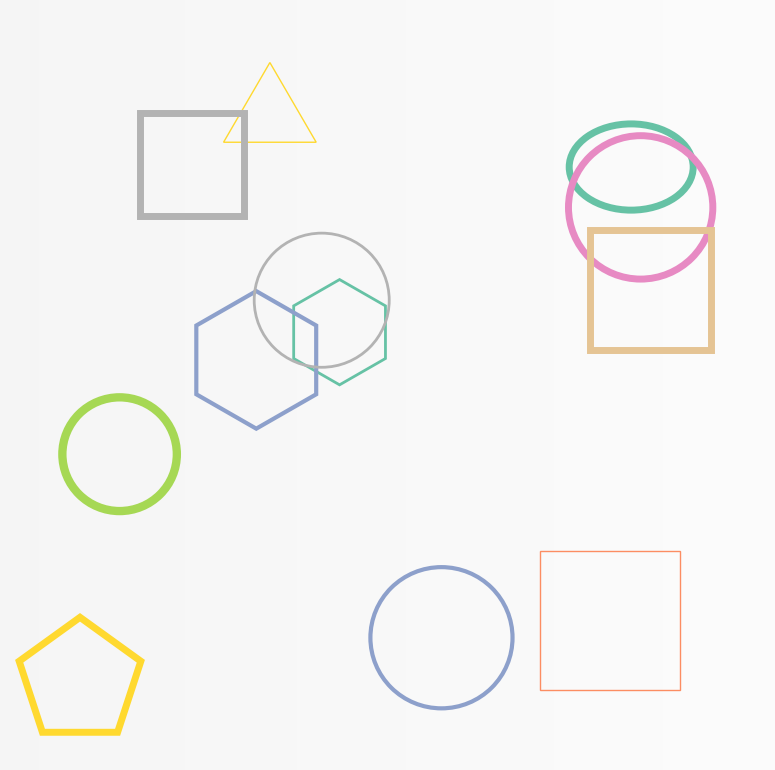[{"shape": "oval", "thickness": 2.5, "radius": 0.4, "center": [0.814, 0.783]}, {"shape": "hexagon", "thickness": 1, "radius": 0.34, "center": [0.438, 0.569]}, {"shape": "square", "thickness": 0.5, "radius": 0.45, "center": [0.787, 0.194]}, {"shape": "hexagon", "thickness": 1.5, "radius": 0.45, "center": [0.331, 0.533]}, {"shape": "circle", "thickness": 1.5, "radius": 0.46, "center": [0.57, 0.172]}, {"shape": "circle", "thickness": 2.5, "radius": 0.47, "center": [0.827, 0.731]}, {"shape": "circle", "thickness": 3, "radius": 0.37, "center": [0.154, 0.41]}, {"shape": "triangle", "thickness": 0.5, "radius": 0.35, "center": [0.348, 0.85]}, {"shape": "pentagon", "thickness": 2.5, "radius": 0.41, "center": [0.103, 0.116]}, {"shape": "square", "thickness": 2.5, "radius": 0.39, "center": [0.84, 0.623]}, {"shape": "square", "thickness": 2.5, "radius": 0.34, "center": [0.248, 0.787]}, {"shape": "circle", "thickness": 1, "radius": 0.44, "center": [0.415, 0.61]}]